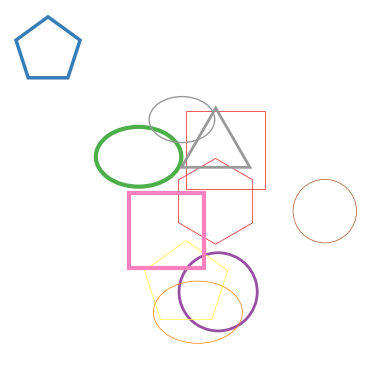[{"shape": "square", "thickness": 0.5, "radius": 0.51, "center": [0.585, 0.611]}, {"shape": "hexagon", "thickness": 0.5, "radius": 0.56, "center": [0.56, 0.477]}, {"shape": "pentagon", "thickness": 2.5, "radius": 0.44, "center": [0.125, 0.869]}, {"shape": "oval", "thickness": 3, "radius": 0.55, "center": [0.36, 0.593]}, {"shape": "circle", "thickness": 2, "radius": 0.51, "center": [0.567, 0.242]}, {"shape": "oval", "thickness": 0.5, "radius": 0.58, "center": [0.514, 0.189]}, {"shape": "pentagon", "thickness": 0.5, "radius": 0.57, "center": [0.483, 0.262]}, {"shape": "circle", "thickness": 0.5, "radius": 0.41, "center": [0.844, 0.452]}, {"shape": "square", "thickness": 3, "radius": 0.49, "center": [0.431, 0.4]}, {"shape": "triangle", "thickness": 2, "radius": 0.51, "center": [0.56, 0.617]}, {"shape": "oval", "thickness": 1, "radius": 0.43, "center": [0.473, 0.689]}]